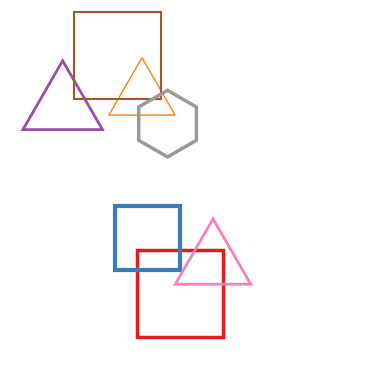[{"shape": "square", "thickness": 2.5, "radius": 0.56, "center": [0.468, 0.238]}, {"shape": "square", "thickness": 3, "radius": 0.42, "center": [0.383, 0.382]}, {"shape": "triangle", "thickness": 2, "radius": 0.6, "center": [0.163, 0.723]}, {"shape": "triangle", "thickness": 1, "radius": 0.5, "center": [0.369, 0.751]}, {"shape": "square", "thickness": 1.5, "radius": 0.57, "center": [0.306, 0.857]}, {"shape": "triangle", "thickness": 2, "radius": 0.57, "center": [0.553, 0.318]}, {"shape": "hexagon", "thickness": 2.5, "radius": 0.43, "center": [0.435, 0.679]}]